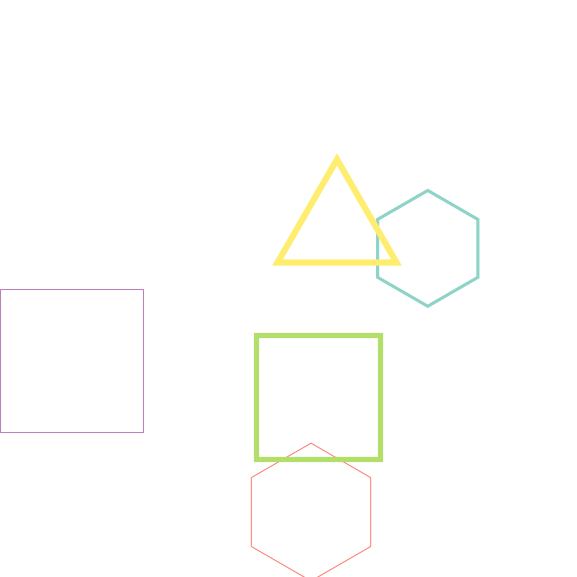[{"shape": "hexagon", "thickness": 1.5, "radius": 0.5, "center": [0.741, 0.569]}, {"shape": "hexagon", "thickness": 0.5, "radius": 0.6, "center": [0.539, 0.112]}, {"shape": "square", "thickness": 2.5, "radius": 0.54, "center": [0.55, 0.312]}, {"shape": "square", "thickness": 0.5, "radius": 0.62, "center": [0.124, 0.375]}, {"shape": "triangle", "thickness": 3, "radius": 0.59, "center": [0.584, 0.604]}]